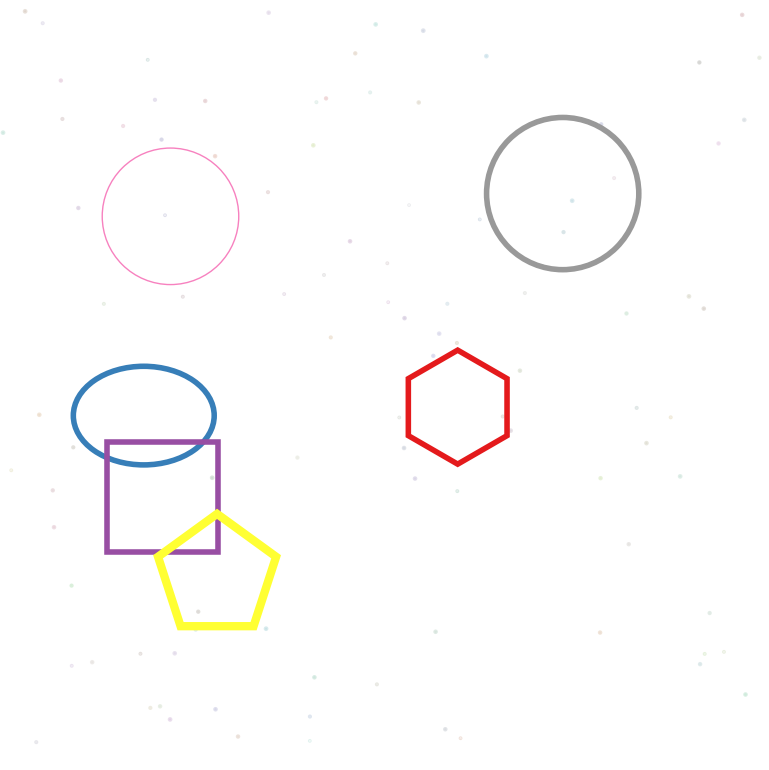[{"shape": "hexagon", "thickness": 2, "radius": 0.37, "center": [0.594, 0.471]}, {"shape": "oval", "thickness": 2, "radius": 0.46, "center": [0.187, 0.46]}, {"shape": "square", "thickness": 2, "radius": 0.36, "center": [0.211, 0.354]}, {"shape": "pentagon", "thickness": 3, "radius": 0.4, "center": [0.282, 0.252]}, {"shape": "circle", "thickness": 0.5, "radius": 0.44, "center": [0.221, 0.719]}, {"shape": "circle", "thickness": 2, "radius": 0.49, "center": [0.731, 0.749]}]